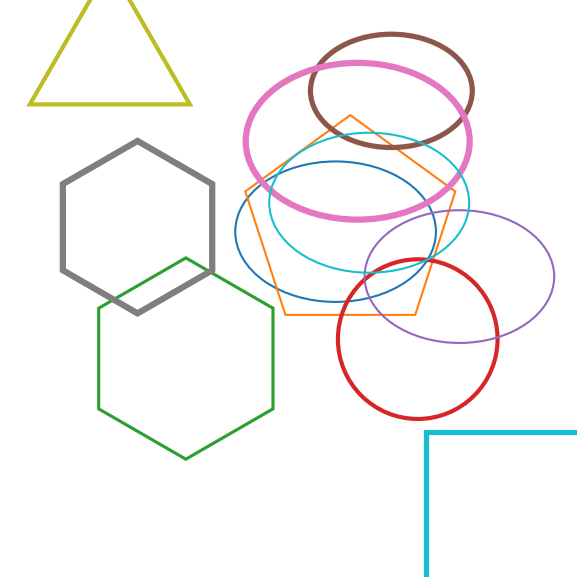[{"shape": "oval", "thickness": 1, "radius": 0.87, "center": [0.581, 0.598]}, {"shape": "pentagon", "thickness": 1, "radius": 0.96, "center": [0.607, 0.609]}, {"shape": "hexagon", "thickness": 1.5, "radius": 0.87, "center": [0.322, 0.378]}, {"shape": "circle", "thickness": 2, "radius": 0.69, "center": [0.723, 0.412]}, {"shape": "oval", "thickness": 1, "radius": 0.82, "center": [0.795, 0.52]}, {"shape": "oval", "thickness": 2.5, "radius": 0.7, "center": [0.678, 0.842]}, {"shape": "oval", "thickness": 3, "radius": 0.97, "center": [0.619, 0.755]}, {"shape": "hexagon", "thickness": 3, "radius": 0.75, "center": [0.238, 0.606]}, {"shape": "triangle", "thickness": 2, "radius": 0.8, "center": [0.19, 0.898]}, {"shape": "square", "thickness": 2.5, "radius": 0.75, "center": [0.888, 0.101]}, {"shape": "oval", "thickness": 1, "radius": 0.87, "center": [0.639, 0.648]}]